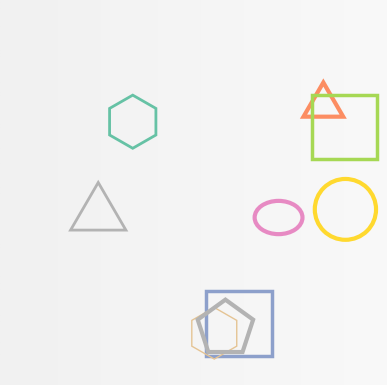[{"shape": "hexagon", "thickness": 2, "radius": 0.35, "center": [0.343, 0.684]}, {"shape": "triangle", "thickness": 3, "radius": 0.3, "center": [0.834, 0.727]}, {"shape": "square", "thickness": 2.5, "radius": 0.42, "center": [0.617, 0.161]}, {"shape": "oval", "thickness": 3, "radius": 0.31, "center": [0.719, 0.435]}, {"shape": "square", "thickness": 2.5, "radius": 0.42, "center": [0.889, 0.669]}, {"shape": "circle", "thickness": 3, "radius": 0.4, "center": [0.891, 0.456]}, {"shape": "hexagon", "thickness": 1, "radius": 0.33, "center": [0.553, 0.134]}, {"shape": "pentagon", "thickness": 3, "radius": 0.38, "center": [0.582, 0.146]}, {"shape": "triangle", "thickness": 2, "radius": 0.41, "center": [0.254, 0.444]}]